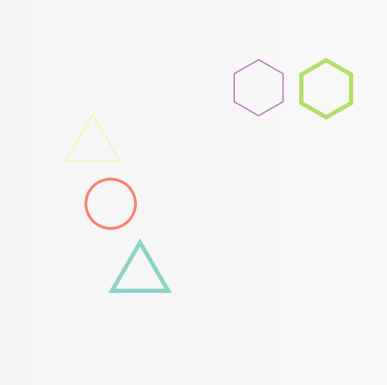[{"shape": "triangle", "thickness": 3, "radius": 0.42, "center": [0.361, 0.287]}, {"shape": "circle", "thickness": 2, "radius": 0.32, "center": [0.286, 0.471]}, {"shape": "hexagon", "thickness": 3, "radius": 0.37, "center": [0.842, 0.769]}, {"shape": "hexagon", "thickness": 1, "radius": 0.36, "center": [0.667, 0.772]}, {"shape": "triangle", "thickness": 0.5, "radius": 0.4, "center": [0.239, 0.622]}]